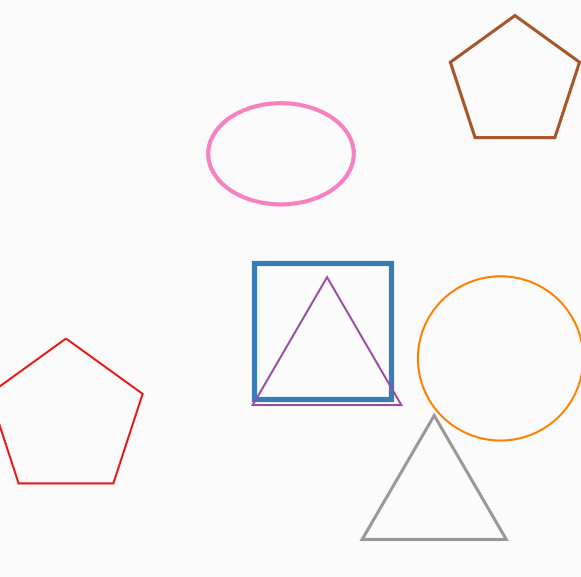[{"shape": "pentagon", "thickness": 1, "radius": 0.69, "center": [0.114, 0.274]}, {"shape": "square", "thickness": 2.5, "radius": 0.59, "center": [0.554, 0.426]}, {"shape": "triangle", "thickness": 1, "radius": 0.74, "center": [0.563, 0.372]}, {"shape": "circle", "thickness": 1, "radius": 0.71, "center": [0.861, 0.379]}, {"shape": "pentagon", "thickness": 1.5, "radius": 0.58, "center": [0.886, 0.855]}, {"shape": "oval", "thickness": 2, "radius": 0.63, "center": [0.483, 0.733]}, {"shape": "triangle", "thickness": 1.5, "radius": 0.72, "center": [0.747, 0.137]}]